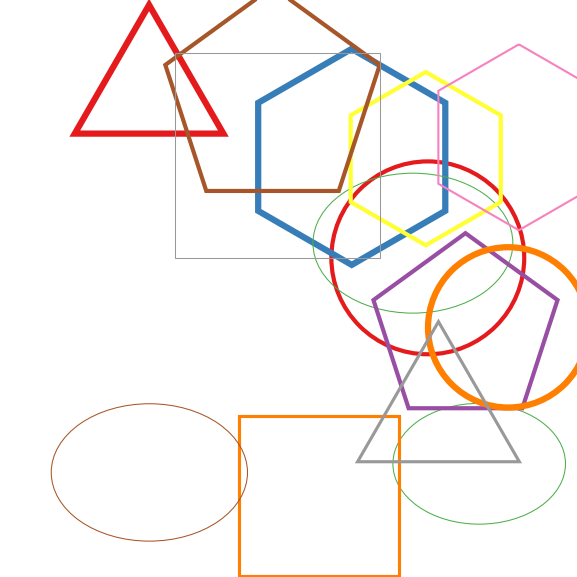[{"shape": "triangle", "thickness": 3, "radius": 0.74, "center": [0.258, 0.842]}, {"shape": "circle", "thickness": 2, "radius": 0.83, "center": [0.741, 0.553]}, {"shape": "hexagon", "thickness": 3, "radius": 0.94, "center": [0.609, 0.728]}, {"shape": "oval", "thickness": 0.5, "radius": 0.75, "center": [0.83, 0.196]}, {"shape": "oval", "thickness": 0.5, "radius": 0.87, "center": [0.715, 0.578]}, {"shape": "pentagon", "thickness": 2, "radius": 0.84, "center": [0.806, 0.428]}, {"shape": "circle", "thickness": 3, "radius": 0.69, "center": [0.88, 0.432]}, {"shape": "square", "thickness": 1.5, "radius": 0.69, "center": [0.553, 0.141]}, {"shape": "hexagon", "thickness": 2, "radius": 0.75, "center": [0.737, 0.724]}, {"shape": "pentagon", "thickness": 2, "radius": 0.98, "center": [0.472, 0.826]}, {"shape": "oval", "thickness": 0.5, "radius": 0.85, "center": [0.259, 0.181]}, {"shape": "hexagon", "thickness": 1, "radius": 0.8, "center": [0.898, 0.761]}, {"shape": "square", "thickness": 0.5, "radius": 0.89, "center": [0.481, 0.73]}, {"shape": "triangle", "thickness": 1.5, "radius": 0.81, "center": [0.759, 0.28]}]